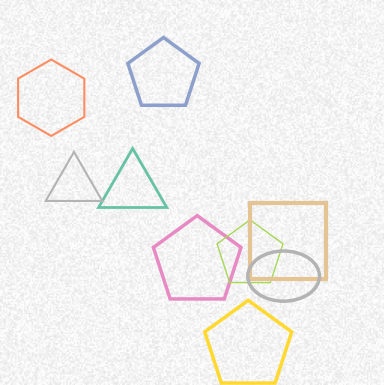[{"shape": "triangle", "thickness": 2, "radius": 0.51, "center": [0.345, 0.512]}, {"shape": "hexagon", "thickness": 1.5, "radius": 0.5, "center": [0.133, 0.746]}, {"shape": "pentagon", "thickness": 2.5, "radius": 0.49, "center": [0.425, 0.805]}, {"shape": "pentagon", "thickness": 2.5, "radius": 0.6, "center": [0.512, 0.32]}, {"shape": "pentagon", "thickness": 1, "radius": 0.45, "center": [0.649, 0.339]}, {"shape": "pentagon", "thickness": 2.5, "radius": 0.59, "center": [0.645, 0.101]}, {"shape": "square", "thickness": 3, "radius": 0.49, "center": [0.747, 0.374]}, {"shape": "triangle", "thickness": 1.5, "radius": 0.42, "center": [0.192, 0.52]}, {"shape": "oval", "thickness": 2.5, "radius": 0.47, "center": [0.737, 0.283]}]